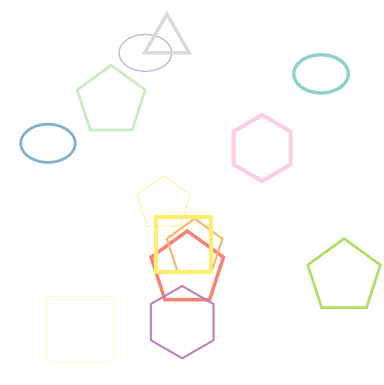[{"shape": "oval", "thickness": 2.5, "radius": 0.35, "center": [0.834, 0.808]}, {"shape": "square", "thickness": 0.5, "radius": 0.43, "center": [0.208, 0.145]}, {"shape": "oval", "thickness": 1, "radius": 0.34, "center": [0.377, 0.863]}, {"shape": "pentagon", "thickness": 2.5, "radius": 0.49, "center": [0.486, 0.301]}, {"shape": "oval", "thickness": 2, "radius": 0.35, "center": [0.125, 0.628]}, {"shape": "pentagon", "thickness": 1.5, "radius": 0.38, "center": [0.505, 0.356]}, {"shape": "pentagon", "thickness": 2, "radius": 0.5, "center": [0.894, 0.281]}, {"shape": "hexagon", "thickness": 3, "radius": 0.43, "center": [0.681, 0.616]}, {"shape": "triangle", "thickness": 2.5, "radius": 0.33, "center": [0.434, 0.896]}, {"shape": "hexagon", "thickness": 1.5, "radius": 0.47, "center": [0.473, 0.163]}, {"shape": "pentagon", "thickness": 2, "radius": 0.46, "center": [0.289, 0.738]}, {"shape": "square", "thickness": 3, "radius": 0.35, "center": [0.477, 0.365]}, {"shape": "pentagon", "thickness": 0.5, "radius": 0.36, "center": [0.425, 0.471]}]